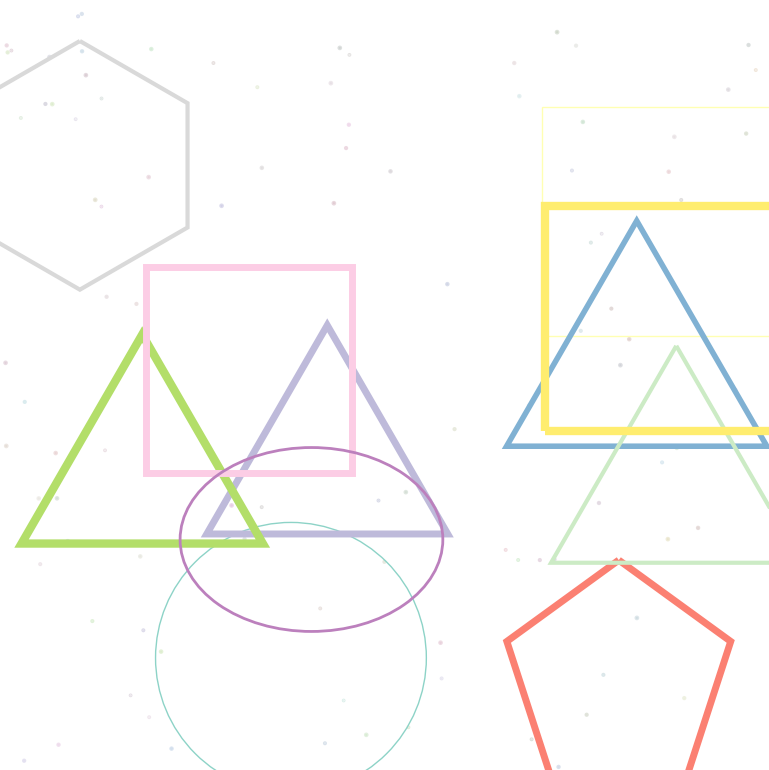[{"shape": "circle", "thickness": 0.5, "radius": 0.88, "center": [0.378, 0.146]}, {"shape": "square", "thickness": 0.5, "radius": 0.74, "center": [0.852, 0.712]}, {"shape": "triangle", "thickness": 2.5, "radius": 0.9, "center": [0.425, 0.397]}, {"shape": "pentagon", "thickness": 2.5, "radius": 0.76, "center": [0.804, 0.12]}, {"shape": "triangle", "thickness": 2, "radius": 0.98, "center": [0.827, 0.518]}, {"shape": "triangle", "thickness": 3, "radius": 0.9, "center": [0.185, 0.385]}, {"shape": "square", "thickness": 2.5, "radius": 0.67, "center": [0.323, 0.52]}, {"shape": "hexagon", "thickness": 1.5, "radius": 0.81, "center": [0.104, 0.785]}, {"shape": "oval", "thickness": 1, "radius": 0.85, "center": [0.405, 0.299]}, {"shape": "triangle", "thickness": 1.5, "radius": 0.94, "center": [0.878, 0.363]}, {"shape": "square", "thickness": 3, "radius": 0.73, "center": [0.854, 0.587]}]